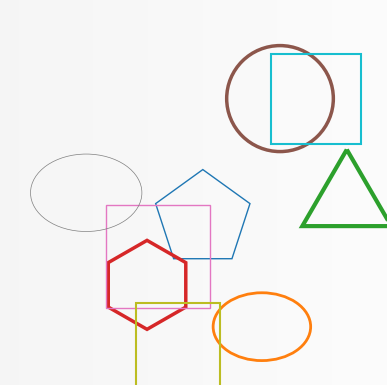[{"shape": "pentagon", "thickness": 1, "radius": 0.64, "center": [0.523, 0.432]}, {"shape": "oval", "thickness": 2, "radius": 0.63, "center": [0.676, 0.151]}, {"shape": "triangle", "thickness": 3, "radius": 0.66, "center": [0.895, 0.479]}, {"shape": "hexagon", "thickness": 2.5, "radius": 0.58, "center": [0.379, 0.26]}, {"shape": "circle", "thickness": 2.5, "radius": 0.69, "center": [0.723, 0.744]}, {"shape": "square", "thickness": 1, "radius": 0.67, "center": [0.409, 0.334]}, {"shape": "oval", "thickness": 0.5, "radius": 0.72, "center": [0.222, 0.499]}, {"shape": "square", "thickness": 1.5, "radius": 0.54, "center": [0.459, 0.104]}, {"shape": "square", "thickness": 1.5, "radius": 0.58, "center": [0.815, 0.742]}]